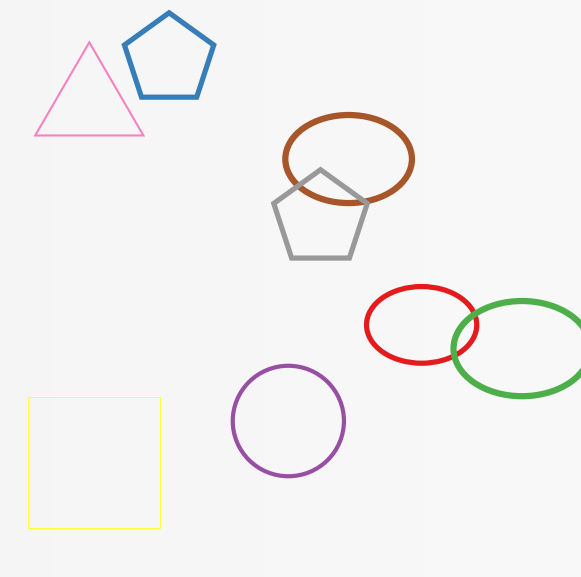[{"shape": "oval", "thickness": 2.5, "radius": 0.47, "center": [0.725, 0.437]}, {"shape": "pentagon", "thickness": 2.5, "radius": 0.4, "center": [0.291, 0.896]}, {"shape": "oval", "thickness": 3, "radius": 0.59, "center": [0.898, 0.395]}, {"shape": "circle", "thickness": 2, "radius": 0.48, "center": [0.496, 0.27]}, {"shape": "square", "thickness": 0.5, "radius": 0.57, "center": [0.161, 0.199]}, {"shape": "oval", "thickness": 3, "radius": 0.54, "center": [0.6, 0.724]}, {"shape": "triangle", "thickness": 1, "radius": 0.54, "center": [0.154, 0.818]}, {"shape": "pentagon", "thickness": 2.5, "radius": 0.42, "center": [0.551, 0.621]}]